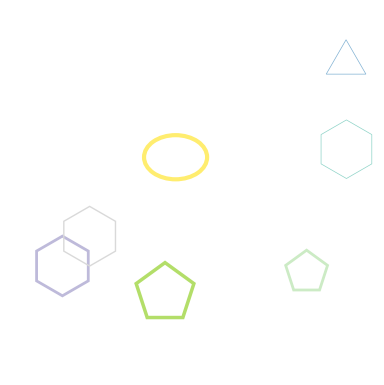[{"shape": "hexagon", "thickness": 0.5, "radius": 0.38, "center": [0.9, 0.612]}, {"shape": "hexagon", "thickness": 2, "radius": 0.39, "center": [0.162, 0.309]}, {"shape": "triangle", "thickness": 0.5, "radius": 0.3, "center": [0.899, 0.837]}, {"shape": "pentagon", "thickness": 2.5, "radius": 0.39, "center": [0.429, 0.239]}, {"shape": "hexagon", "thickness": 1, "radius": 0.39, "center": [0.233, 0.386]}, {"shape": "pentagon", "thickness": 2, "radius": 0.29, "center": [0.796, 0.293]}, {"shape": "oval", "thickness": 3, "radius": 0.41, "center": [0.456, 0.592]}]